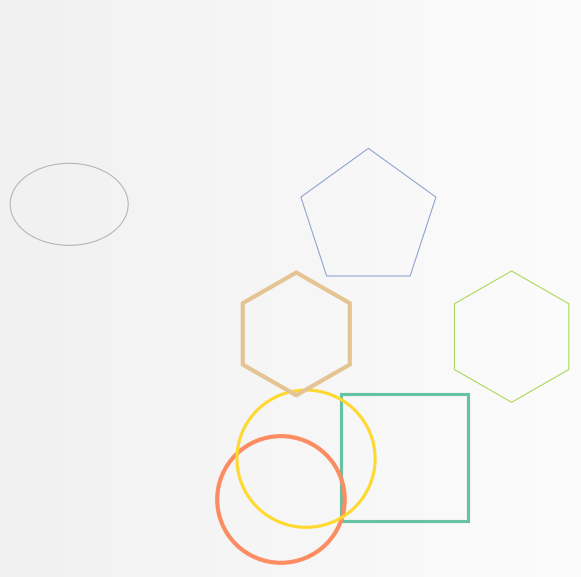[{"shape": "square", "thickness": 1.5, "radius": 0.55, "center": [0.696, 0.207]}, {"shape": "circle", "thickness": 2, "radius": 0.55, "center": [0.483, 0.134]}, {"shape": "pentagon", "thickness": 0.5, "radius": 0.61, "center": [0.634, 0.62]}, {"shape": "hexagon", "thickness": 0.5, "radius": 0.57, "center": [0.88, 0.416]}, {"shape": "circle", "thickness": 1.5, "radius": 0.59, "center": [0.527, 0.205]}, {"shape": "hexagon", "thickness": 2, "radius": 0.53, "center": [0.51, 0.421]}, {"shape": "oval", "thickness": 0.5, "radius": 0.51, "center": [0.119, 0.645]}]